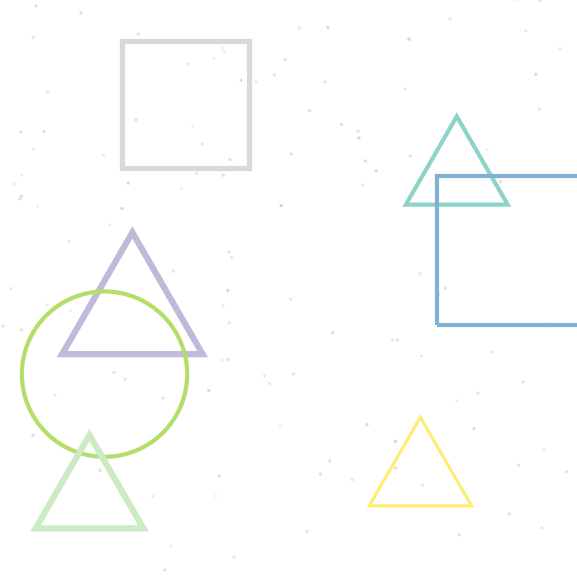[{"shape": "triangle", "thickness": 2, "radius": 0.51, "center": [0.791, 0.696]}, {"shape": "triangle", "thickness": 3, "radius": 0.7, "center": [0.229, 0.456]}, {"shape": "square", "thickness": 2, "radius": 0.64, "center": [0.885, 0.566]}, {"shape": "circle", "thickness": 2, "radius": 0.72, "center": [0.181, 0.351]}, {"shape": "square", "thickness": 2.5, "radius": 0.55, "center": [0.322, 0.819]}, {"shape": "triangle", "thickness": 3, "radius": 0.54, "center": [0.155, 0.138]}, {"shape": "triangle", "thickness": 1.5, "radius": 0.51, "center": [0.728, 0.174]}]